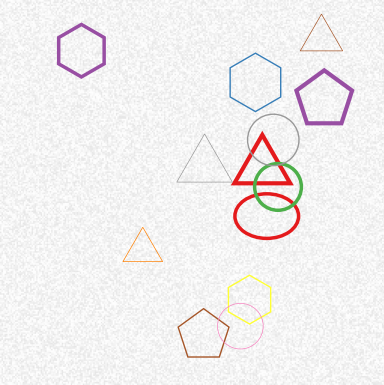[{"shape": "oval", "thickness": 2.5, "radius": 0.41, "center": [0.693, 0.439]}, {"shape": "triangle", "thickness": 3, "radius": 0.42, "center": [0.681, 0.566]}, {"shape": "hexagon", "thickness": 1, "radius": 0.38, "center": [0.663, 0.786]}, {"shape": "circle", "thickness": 2.5, "radius": 0.3, "center": [0.722, 0.515]}, {"shape": "hexagon", "thickness": 2.5, "radius": 0.34, "center": [0.211, 0.868]}, {"shape": "pentagon", "thickness": 3, "radius": 0.38, "center": [0.842, 0.741]}, {"shape": "triangle", "thickness": 0.5, "radius": 0.3, "center": [0.371, 0.35]}, {"shape": "hexagon", "thickness": 1, "radius": 0.32, "center": [0.648, 0.222]}, {"shape": "pentagon", "thickness": 1, "radius": 0.35, "center": [0.529, 0.129]}, {"shape": "triangle", "thickness": 0.5, "radius": 0.32, "center": [0.835, 0.9]}, {"shape": "circle", "thickness": 0.5, "radius": 0.3, "center": [0.624, 0.153]}, {"shape": "triangle", "thickness": 0.5, "radius": 0.42, "center": [0.531, 0.569]}, {"shape": "circle", "thickness": 1, "radius": 0.33, "center": [0.71, 0.637]}]